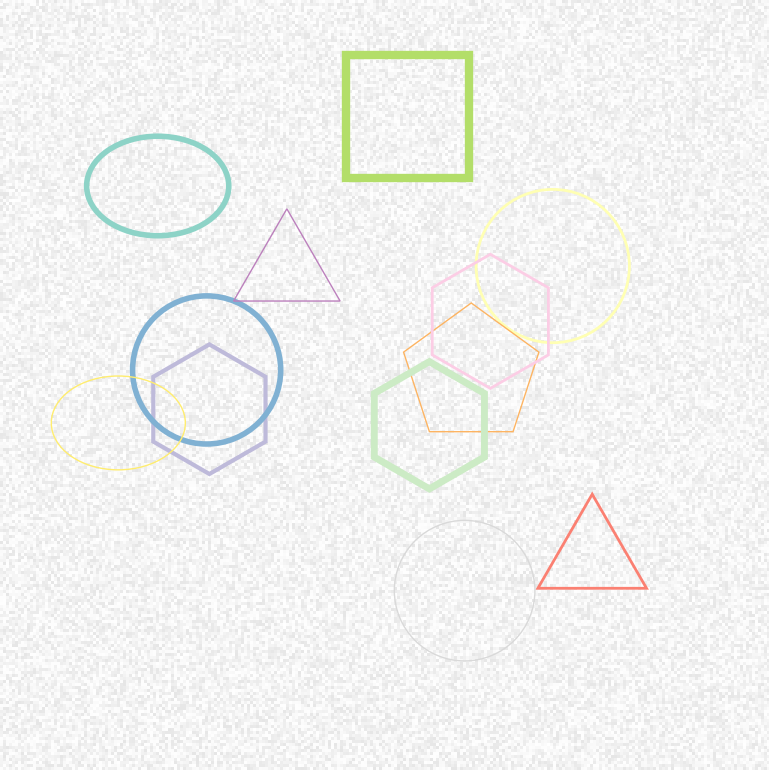[{"shape": "oval", "thickness": 2, "radius": 0.46, "center": [0.205, 0.758]}, {"shape": "circle", "thickness": 1, "radius": 0.5, "center": [0.718, 0.654]}, {"shape": "hexagon", "thickness": 1.5, "radius": 0.42, "center": [0.272, 0.469]}, {"shape": "triangle", "thickness": 1, "radius": 0.41, "center": [0.769, 0.277]}, {"shape": "circle", "thickness": 2, "radius": 0.48, "center": [0.268, 0.52]}, {"shape": "pentagon", "thickness": 0.5, "radius": 0.46, "center": [0.612, 0.514]}, {"shape": "square", "thickness": 3, "radius": 0.4, "center": [0.529, 0.849]}, {"shape": "hexagon", "thickness": 1, "radius": 0.44, "center": [0.637, 0.583]}, {"shape": "circle", "thickness": 0.5, "radius": 0.46, "center": [0.603, 0.233]}, {"shape": "triangle", "thickness": 0.5, "radius": 0.4, "center": [0.373, 0.649]}, {"shape": "hexagon", "thickness": 2.5, "radius": 0.41, "center": [0.558, 0.448]}, {"shape": "oval", "thickness": 0.5, "radius": 0.44, "center": [0.154, 0.451]}]